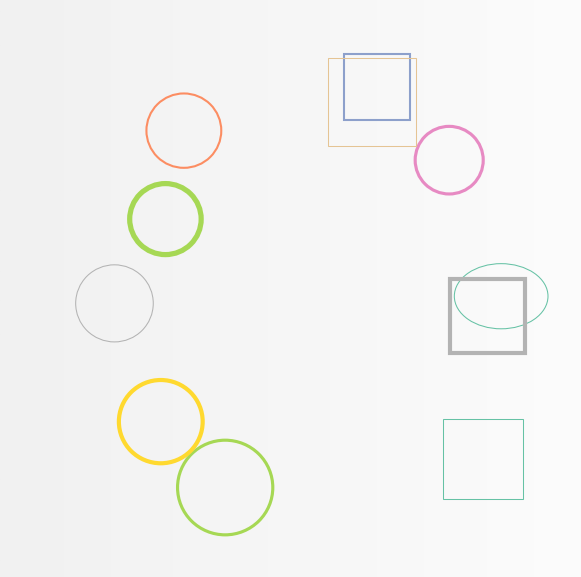[{"shape": "square", "thickness": 0.5, "radius": 0.35, "center": [0.831, 0.205]}, {"shape": "oval", "thickness": 0.5, "radius": 0.4, "center": [0.862, 0.486]}, {"shape": "circle", "thickness": 1, "radius": 0.32, "center": [0.316, 0.773]}, {"shape": "square", "thickness": 1, "radius": 0.29, "center": [0.649, 0.848]}, {"shape": "circle", "thickness": 1.5, "radius": 0.29, "center": [0.773, 0.722]}, {"shape": "circle", "thickness": 2.5, "radius": 0.31, "center": [0.285, 0.62]}, {"shape": "circle", "thickness": 1.5, "radius": 0.41, "center": [0.387, 0.155]}, {"shape": "circle", "thickness": 2, "radius": 0.36, "center": [0.277, 0.269]}, {"shape": "square", "thickness": 0.5, "radius": 0.38, "center": [0.64, 0.822]}, {"shape": "square", "thickness": 2, "radius": 0.32, "center": [0.838, 0.452]}, {"shape": "circle", "thickness": 0.5, "radius": 0.33, "center": [0.197, 0.474]}]